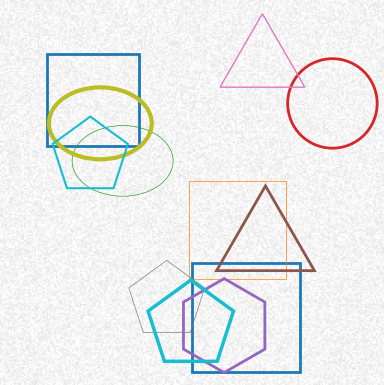[{"shape": "square", "thickness": 2, "radius": 0.7, "center": [0.639, 0.175]}, {"shape": "square", "thickness": 2, "radius": 0.6, "center": [0.242, 0.741]}, {"shape": "square", "thickness": 0.5, "radius": 0.63, "center": [0.618, 0.403]}, {"shape": "oval", "thickness": 0.5, "radius": 0.66, "center": [0.319, 0.582]}, {"shape": "circle", "thickness": 2, "radius": 0.58, "center": [0.863, 0.731]}, {"shape": "hexagon", "thickness": 2, "radius": 0.61, "center": [0.582, 0.154]}, {"shape": "triangle", "thickness": 2, "radius": 0.73, "center": [0.69, 0.37]}, {"shape": "triangle", "thickness": 1, "radius": 0.64, "center": [0.682, 0.837]}, {"shape": "pentagon", "thickness": 0.5, "radius": 0.52, "center": [0.433, 0.22]}, {"shape": "oval", "thickness": 3, "radius": 0.67, "center": [0.261, 0.68]}, {"shape": "pentagon", "thickness": 1.5, "radius": 0.51, "center": [0.234, 0.594]}, {"shape": "pentagon", "thickness": 2.5, "radius": 0.58, "center": [0.496, 0.156]}]